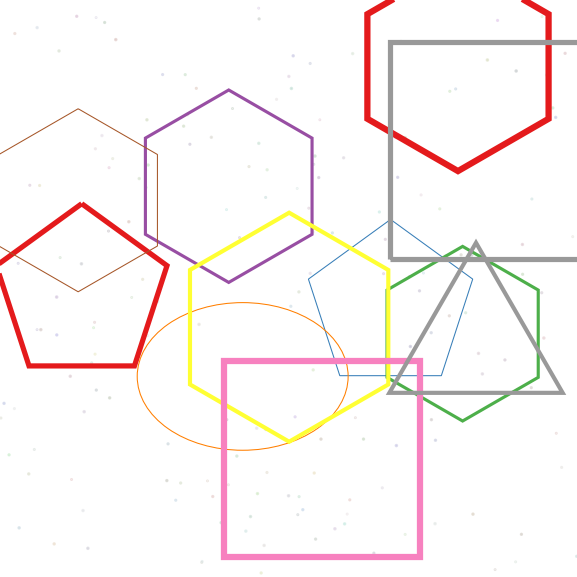[{"shape": "hexagon", "thickness": 3, "radius": 0.91, "center": [0.793, 0.884]}, {"shape": "pentagon", "thickness": 2.5, "radius": 0.78, "center": [0.141, 0.491]}, {"shape": "pentagon", "thickness": 0.5, "radius": 0.75, "center": [0.676, 0.47]}, {"shape": "hexagon", "thickness": 1.5, "radius": 0.76, "center": [0.801, 0.421]}, {"shape": "hexagon", "thickness": 1.5, "radius": 0.83, "center": [0.396, 0.677]}, {"shape": "oval", "thickness": 0.5, "radius": 0.91, "center": [0.42, 0.347]}, {"shape": "hexagon", "thickness": 2, "radius": 0.99, "center": [0.501, 0.433]}, {"shape": "hexagon", "thickness": 0.5, "radius": 0.79, "center": [0.135, 0.652]}, {"shape": "square", "thickness": 3, "radius": 0.85, "center": [0.557, 0.205]}, {"shape": "triangle", "thickness": 2, "radius": 0.87, "center": [0.824, 0.406]}, {"shape": "square", "thickness": 2.5, "radius": 0.94, "center": [0.862, 0.738]}]